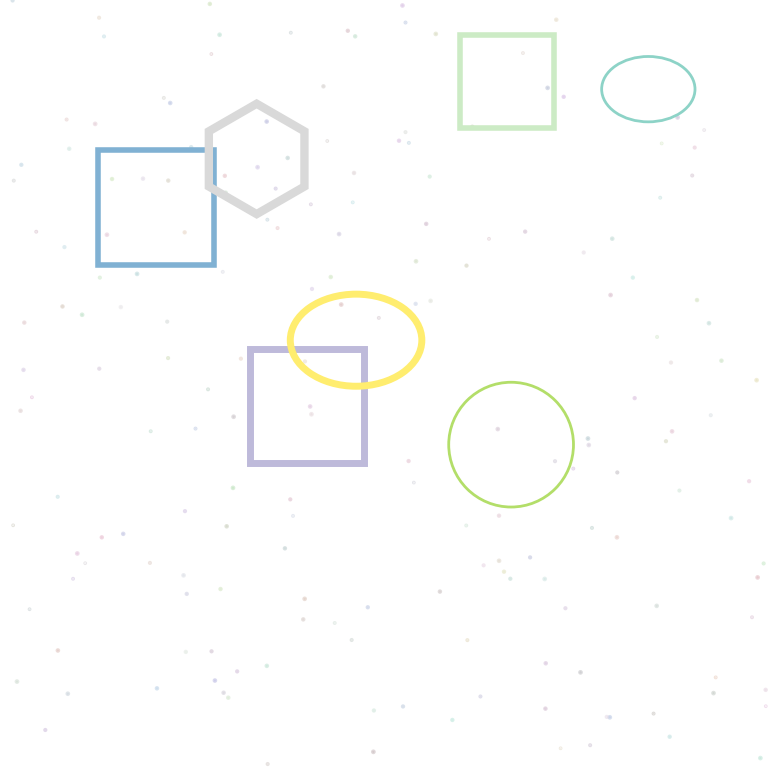[{"shape": "oval", "thickness": 1, "radius": 0.3, "center": [0.842, 0.884]}, {"shape": "square", "thickness": 2.5, "radius": 0.37, "center": [0.398, 0.472]}, {"shape": "square", "thickness": 2, "radius": 0.37, "center": [0.202, 0.73]}, {"shape": "circle", "thickness": 1, "radius": 0.41, "center": [0.664, 0.423]}, {"shape": "hexagon", "thickness": 3, "radius": 0.36, "center": [0.333, 0.794]}, {"shape": "square", "thickness": 2, "radius": 0.3, "center": [0.658, 0.894]}, {"shape": "oval", "thickness": 2.5, "radius": 0.43, "center": [0.462, 0.558]}]